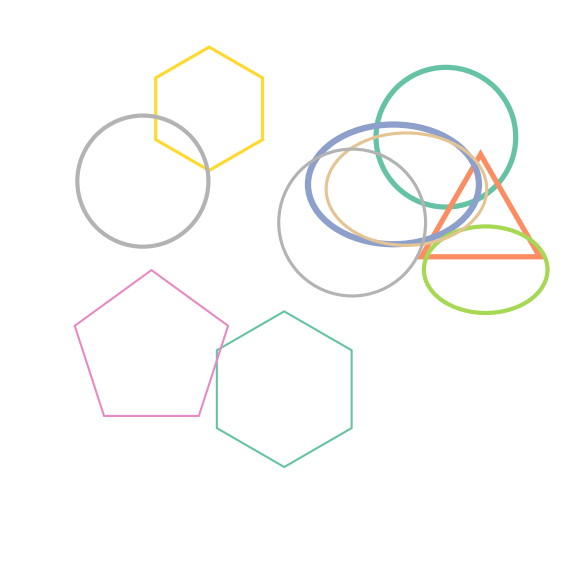[{"shape": "circle", "thickness": 2.5, "radius": 0.6, "center": [0.772, 0.762]}, {"shape": "hexagon", "thickness": 1, "radius": 0.67, "center": [0.492, 0.325]}, {"shape": "triangle", "thickness": 2.5, "radius": 0.59, "center": [0.832, 0.614]}, {"shape": "oval", "thickness": 3, "radius": 0.74, "center": [0.681, 0.68]}, {"shape": "pentagon", "thickness": 1, "radius": 0.7, "center": [0.262, 0.392]}, {"shape": "oval", "thickness": 2, "radius": 0.54, "center": [0.841, 0.532]}, {"shape": "hexagon", "thickness": 1.5, "radius": 0.53, "center": [0.362, 0.811]}, {"shape": "oval", "thickness": 1.5, "radius": 0.7, "center": [0.704, 0.672]}, {"shape": "circle", "thickness": 2, "radius": 0.57, "center": [0.247, 0.685]}, {"shape": "circle", "thickness": 1.5, "radius": 0.64, "center": [0.61, 0.614]}]